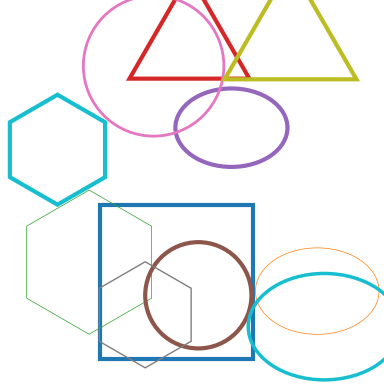[{"shape": "square", "thickness": 3, "radius": 1.0, "center": [0.458, 0.268]}, {"shape": "oval", "thickness": 0.5, "radius": 0.8, "center": [0.824, 0.244]}, {"shape": "hexagon", "thickness": 0.5, "radius": 0.94, "center": [0.231, 0.319]}, {"shape": "triangle", "thickness": 3, "radius": 0.9, "center": [0.492, 0.886]}, {"shape": "oval", "thickness": 3, "radius": 0.73, "center": [0.601, 0.668]}, {"shape": "circle", "thickness": 3, "radius": 0.69, "center": [0.515, 0.233]}, {"shape": "circle", "thickness": 2, "radius": 0.91, "center": [0.399, 0.829]}, {"shape": "hexagon", "thickness": 1, "radius": 0.69, "center": [0.377, 0.182]}, {"shape": "triangle", "thickness": 3, "radius": 0.99, "center": [0.755, 0.893]}, {"shape": "oval", "thickness": 2.5, "radius": 0.99, "center": [0.842, 0.151]}, {"shape": "hexagon", "thickness": 3, "radius": 0.71, "center": [0.149, 0.611]}]